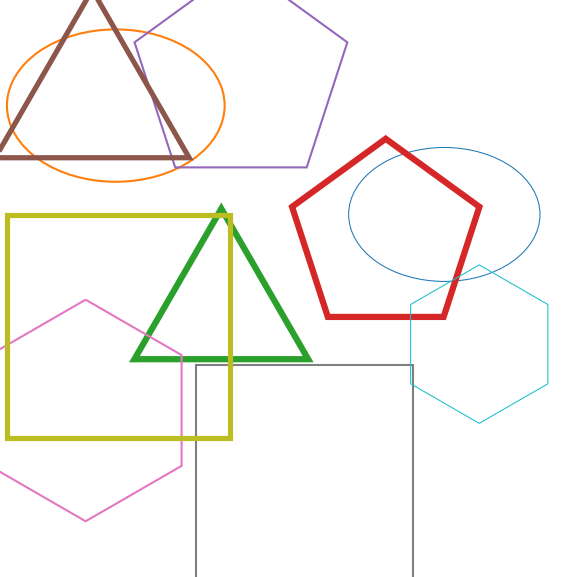[{"shape": "oval", "thickness": 0.5, "radius": 0.83, "center": [0.769, 0.628]}, {"shape": "oval", "thickness": 1, "radius": 0.94, "center": [0.2, 0.816]}, {"shape": "triangle", "thickness": 3, "radius": 0.87, "center": [0.383, 0.464]}, {"shape": "pentagon", "thickness": 3, "radius": 0.85, "center": [0.668, 0.588]}, {"shape": "pentagon", "thickness": 1, "radius": 0.97, "center": [0.417, 0.866]}, {"shape": "triangle", "thickness": 2.5, "radius": 0.97, "center": [0.16, 0.823]}, {"shape": "hexagon", "thickness": 1, "radius": 0.96, "center": [0.148, 0.288]}, {"shape": "square", "thickness": 1, "radius": 0.94, "center": [0.527, 0.179]}, {"shape": "square", "thickness": 2.5, "radius": 0.97, "center": [0.205, 0.434]}, {"shape": "hexagon", "thickness": 0.5, "radius": 0.69, "center": [0.83, 0.403]}]